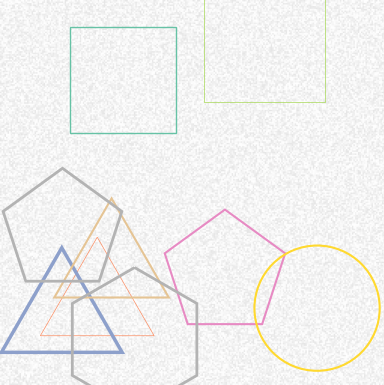[{"shape": "square", "thickness": 1, "radius": 0.69, "center": [0.32, 0.792]}, {"shape": "triangle", "thickness": 0.5, "radius": 0.85, "center": [0.253, 0.213]}, {"shape": "triangle", "thickness": 2.5, "radius": 0.91, "center": [0.16, 0.175]}, {"shape": "pentagon", "thickness": 1.5, "radius": 0.82, "center": [0.584, 0.291]}, {"shape": "square", "thickness": 0.5, "radius": 0.79, "center": [0.687, 0.892]}, {"shape": "circle", "thickness": 1.5, "radius": 0.81, "center": [0.824, 0.2]}, {"shape": "triangle", "thickness": 1.5, "radius": 0.86, "center": [0.29, 0.313]}, {"shape": "pentagon", "thickness": 2, "radius": 0.81, "center": [0.162, 0.401]}, {"shape": "hexagon", "thickness": 2, "radius": 0.93, "center": [0.35, 0.118]}]